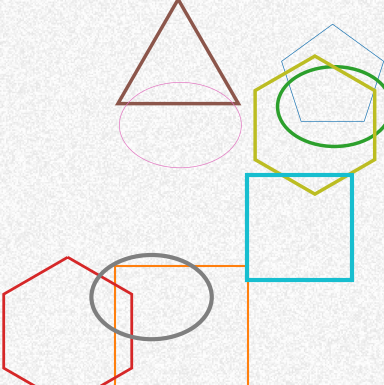[{"shape": "pentagon", "thickness": 0.5, "radius": 0.7, "center": [0.864, 0.798]}, {"shape": "square", "thickness": 1.5, "radius": 0.86, "center": [0.472, 0.136]}, {"shape": "oval", "thickness": 2.5, "radius": 0.74, "center": [0.869, 0.723]}, {"shape": "hexagon", "thickness": 2, "radius": 0.96, "center": [0.176, 0.14]}, {"shape": "triangle", "thickness": 2.5, "radius": 0.9, "center": [0.463, 0.821]}, {"shape": "oval", "thickness": 0.5, "radius": 0.79, "center": [0.468, 0.675]}, {"shape": "oval", "thickness": 3, "radius": 0.78, "center": [0.394, 0.228]}, {"shape": "hexagon", "thickness": 2.5, "radius": 0.9, "center": [0.818, 0.675]}, {"shape": "square", "thickness": 3, "radius": 0.68, "center": [0.778, 0.408]}]